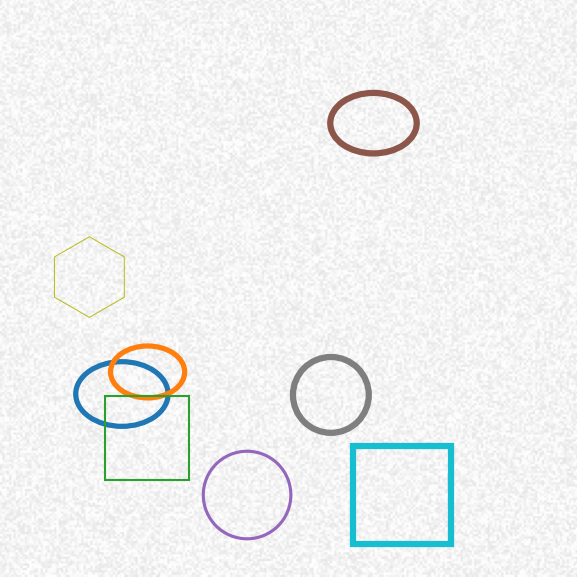[{"shape": "oval", "thickness": 2.5, "radius": 0.4, "center": [0.211, 0.317]}, {"shape": "oval", "thickness": 2.5, "radius": 0.32, "center": [0.256, 0.355]}, {"shape": "square", "thickness": 1, "radius": 0.36, "center": [0.255, 0.241]}, {"shape": "circle", "thickness": 1.5, "radius": 0.38, "center": [0.428, 0.142]}, {"shape": "oval", "thickness": 3, "radius": 0.37, "center": [0.647, 0.786]}, {"shape": "circle", "thickness": 3, "radius": 0.33, "center": [0.573, 0.315]}, {"shape": "hexagon", "thickness": 0.5, "radius": 0.35, "center": [0.155, 0.519]}, {"shape": "square", "thickness": 3, "radius": 0.42, "center": [0.696, 0.142]}]